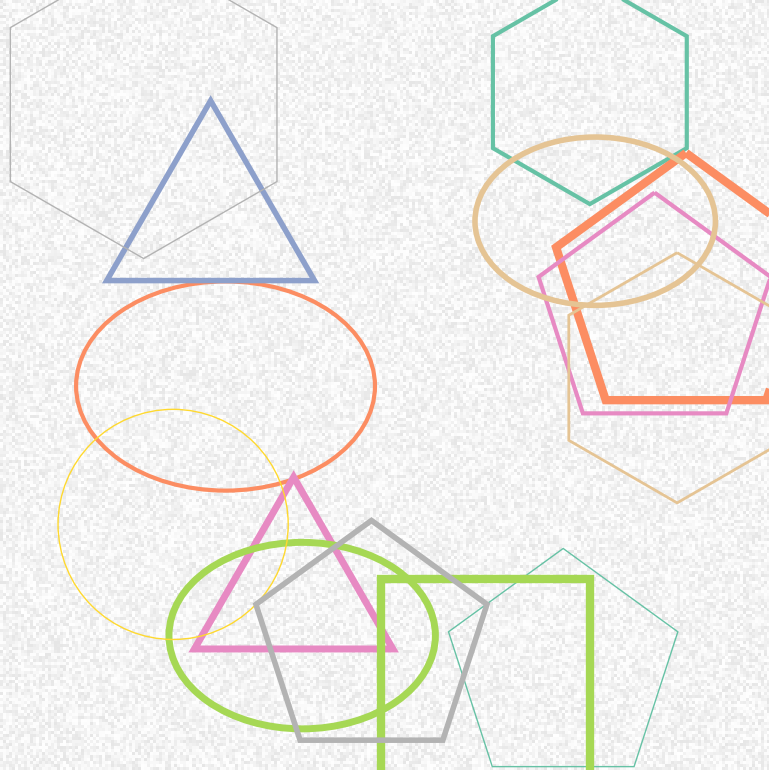[{"shape": "hexagon", "thickness": 1.5, "radius": 0.73, "center": [0.766, 0.88]}, {"shape": "pentagon", "thickness": 0.5, "radius": 0.78, "center": [0.731, 0.131]}, {"shape": "oval", "thickness": 1.5, "radius": 0.97, "center": [0.293, 0.499]}, {"shape": "pentagon", "thickness": 3, "radius": 0.89, "center": [0.891, 0.624]}, {"shape": "triangle", "thickness": 2, "radius": 0.78, "center": [0.274, 0.714]}, {"shape": "pentagon", "thickness": 1.5, "radius": 0.79, "center": [0.85, 0.591]}, {"shape": "triangle", "thickness": 2.5, "radius": 0.74, "center": [0.381, 0.232]}, {"shape": "square", "thickness": 3, "radius": 0.68, "center": [0.631, 0.113]}, {"shape": "oval", "thickness": 2.5, "radius": 0.87, "center": [0.392, 0.175]}, {"shape": "circle", "thickness": 0.5, "radius": 0.75, "center": [0.225, 0.319]}, {"shape": "oval", "thickness": 2, "radius": 0.78, "center": [0.773, 0.713]}, {"shape": "hexagon", "thickness": 1, "radius": 0.81, "center": [0.879, 0.509]}, {"shape": "hexagon", "thickness": 0.5, "radius": 1.0, "center": [0.187, 0.864]}, {"shape": "pentagon", "thickness": 2, "radius": 0.79, "center": [0.482, 0.166]}]